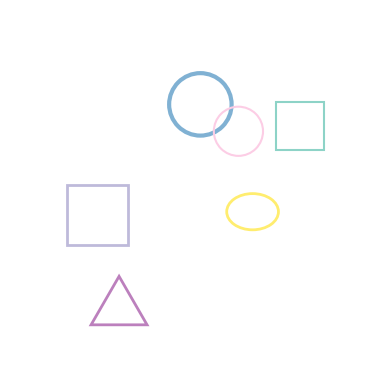[{"shape": "square", "thickness": 1.5, "radius": 0.31, "center": [0.78, 0.674]}, {"shape": "square", "thickness": 2, "radius": 0.39, "center": [0.253, 0.442]}, {"shape": "circle", "thickness": 3, "radius": 0.41, "center": [0.52, 0.729]}, {"shape": "circle", "thickness": 1.5, "radius": 0.32, "center": [0.619, 0.659]}, {"shape": "triangle", "thickness": 2, "radius": 0.42, "center": [0.309, 0.198]}, {"shape": "oval", "thickness": 2, "radius": 0.34, "center": [0.656, 0.45]}]